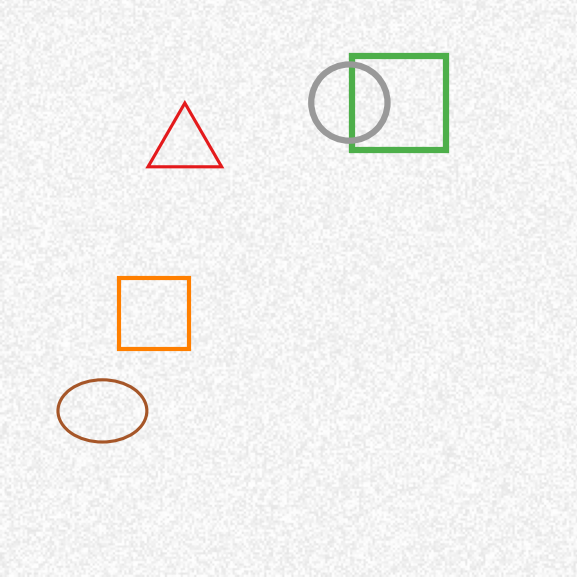[{"shape": "triangle", "thickness": 1.5, "radius": 0.37, "center": [0.32, 0.747]}, {"shape": "square", "thickness": 3, "radius": 0.41, "center": [0.69, 0.82]}, {"shape": "square", "thickness": 2, "radius": 0.3, "center": [0.267, 0.456]}, {"shape": "oval", "thickness": 1.5, "radius": 0.38, "center": [0.177, 0.288]}, {"shape": "circle", "thickness": 3, "radius": 0.33, "center": [0.605, 0.822]}]